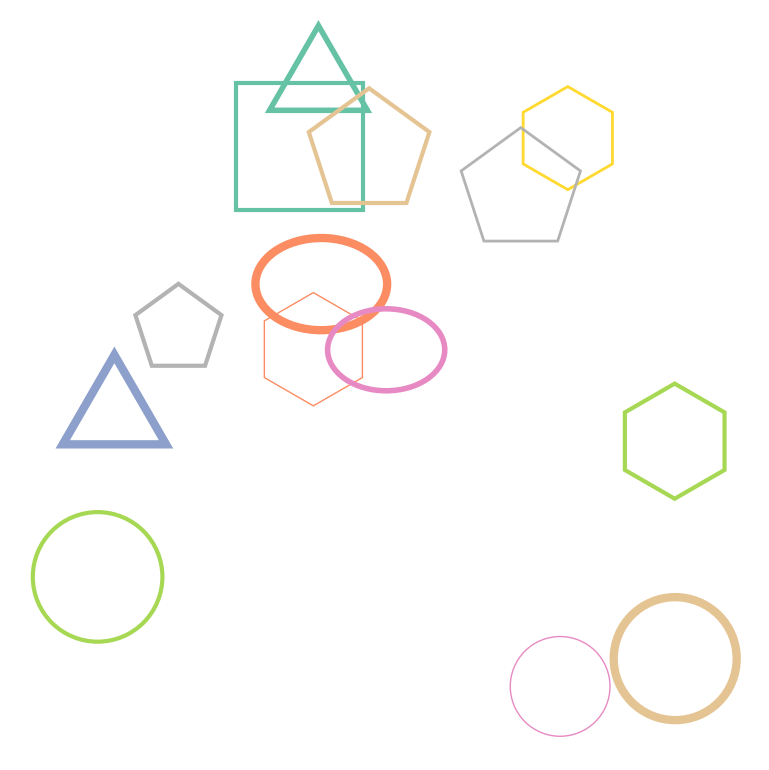[{"shape": "square", "thickness": 1.5, "radius": 0.41, "center": [0.389, 0.81]}, {"shape": "triangle", "thickness": 2, "radius": 0.37, "center": [0.414, 0.893]}, {"shape": "oval", "thickness": 3, "radius": 0.43, "center": [0.417, 0.631]}, {"shape": "hexagon", "thickness": 0.5, "radius": 0.37, "center": [0.407, 0.546]}, {"shape": "triangle", "thickness": 3, "radius": 0.39, "center": [0.149, 0.462]}, {"shape": "circle", "thickness": 0.5, "radius": 0.32, "center": [0.727, 0.109]}, {"shape": "oval", "thickness": 2, "radius": 0.38, "center": [0.502, 0.546]}, {"shape": "hexagon", "thickness": 1.5, "radius": 0.37, "center": [0.876, 0.427]}, {"shape": "circle", "thickness": 1.5, "radius": 0.42, "center": [0.127, 0.251]}, {"shape": "hexagon", "thickness": 1, "radius": 0.33, "center": [0.737, 0.821]}, {"shape": "circle", "thickness": 3, "radius": 0.4, "center": [0.877, 0.145]}, {"shape": "pentagon", "thickness": 1.5, "radius": 0.41, "center": [0.479, 0.803]}, {"shape": "pentagon", "thickness": 1, "radius": 0.41, "center": [0.676, 0.753]}, {"shape": "pentagon", "thickness": 1.5, "radius": 0.29, "center": [0.232, 0.573]}]